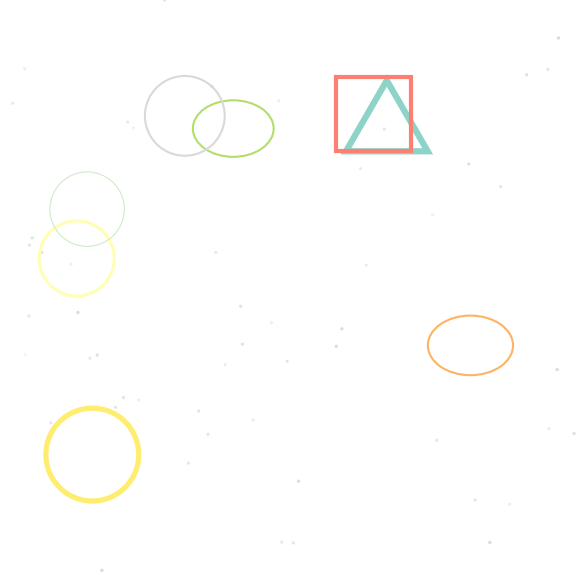[{"shape": "triangle", "thickness": 3, "radius": 0.41, "center": [0.67, 0.778]}, {"shape": "circle", "thickness": 1.5, "radius": 0.33, "center": [0.133, 0.552]}, {"shape": "square", "thickness": 2, "radius": 0.32, "center": [0.647, 0.802]}, {"shape": "oval", "thickness": 1, "radius": 0.37, "center": [0.815, 0.401]}, {"shape": "oval", "thickness": 1, "radius": 0.35, "center": [0.404, 0.776]}, {"shape": "circle", "thickness": 1, "radius": 0.35, "center": [0.32, 0.799]}, {"shape": "circle", "thickness": 0.5, "radius": 0.32, "center": [0.151, 0.637]}, {"shape": "circle", "thickness": 2.5, "radius": 0.4, "center": [0.16, 0.212]}]